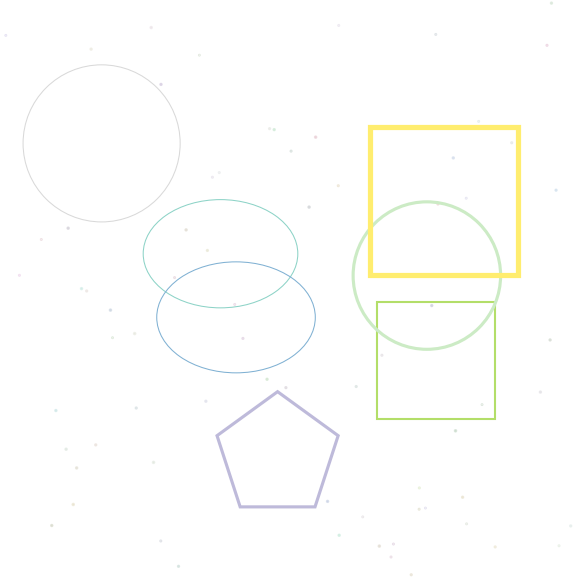[{"shape": "oval", "thickness": 0.5, "radius": 0.67, "center": [0.382, 0.56]}, {"shape": "pentagon", "thickness": 1.5, "radius": 0.55, "center": [0.481, 0.211]}, {"shape": "oval", "thickness": 0.5, "radius": 0.69, "center": [0.409, 0.45]}, {"shape": "square", "thickness": 1, "radius": 0.51, "center": [0.755, 0.375]}, {"shape": "circle", "thickness": 0.5, "radius": 0.68, "center": [0.176, 0.751]}, {"shape": "circle", "thickness": 1.5, "radius": 0.64, "center": [0.739, 0.522]}, {"shape": "square", "thickness": 2.5, "radius": 0.64, "center": [0.769, 0.652]}]